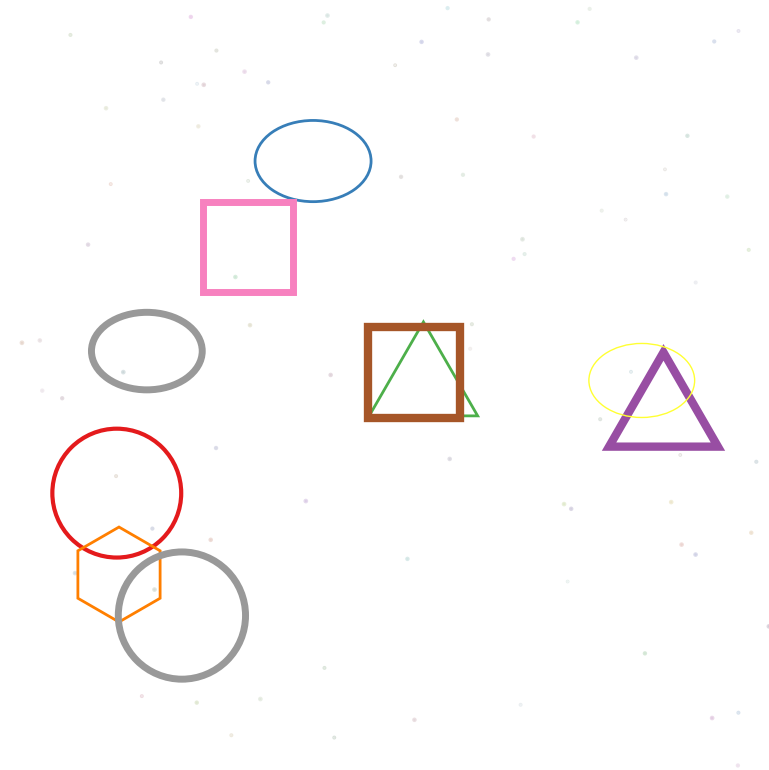[{"shape": "circle", "thickness": 1.5, "radius": 0.42, "center": [0.152, 0.36]}, {"shape": "oval", "thickness": 1, "radius": 0.38, "center": [0.407, 0.791]}, {"shape": "triangle", "thickness": 1, "radius": 0.41, "center": [0.55, 0.501]}, {"shape": "triangle", "thickness": 3, "radius": 0.41, "center": [0.862, 0.461]}, {"shape": "hexagon", "thickness": 1, "radius": 0.31, "center": [0.155, 0.254]}, {"shape": "oval", "thickness": 0.5, "radius": 0.34, "center": [0.833, 0.506]}, {"shape": "square", "thickness": 3, "radius": 0.3, "center": [0.538, 0.516]}, {"shape": "square", "thickness": 2.5, "radius": 0.29, "center": [0.322, 0.679]}, {"shape": "circle", "thickness": 2.5, "radius": 0.41, "center": [0.236, 0.201]}, {"shape": "oval", "thickness": 2.5, "radius": 0.36, "center": [0.191, 0.544]}]